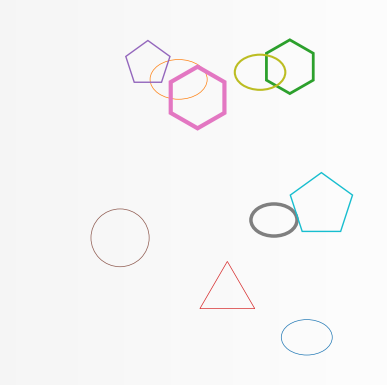[{"shape": "oval", "thickness": 0.5, "radius": 0.33, "center": [0.792, 0.124]}, {"shape": "oval", "thickness": 0.5, "radius": 0.37, "center": [0.461, 0.794]}, {"shape": "hexagon", "thickness": 2, "radius": 0.35, "center": [0.748, 0.827]}, {"shape": "triangle", "thickness": 0.5, "radius": 0.41, "center": [0.587, 0.239]}, {"shape": "pentagon", "thickness": 1, "radius": 0.3, "center": [0.382, 0.835]}, {"shape": "circle", "thickness": 0.5, "radius": 0.38, "center": [0.31, 0.382]}, {"shape": "hexagon", "thickness": 3, "radius": 0.4, "center": [0.51, 0.747]}, {"shape": "oval", "thickness": 2.5, "radius": 0.3, "center": [0.707, 0.429]}, {"shape": "oval", "thickness": 1.5, "radius": 0.33, "center": [0.671, 0.812]}, {"shape": "pentagon", "thickness": 1, "radius": 0.42, "center": [0.829, 0.467]}]